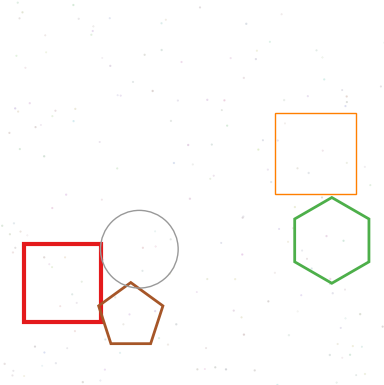[{"shape": "square", "thickness": 3, "radius": 0.5, "center": [0.162, 0.265]}, {"shape": "hexagon", "thickness": 2, "radius": 0.56, "center": [0.862, 0.376]}, {"shape": "square", "thickness": 1, "radius": 0.53, "center": [0.82, 0.601]}, {"shape": "pentagon", "thickness": 2, "radius": 0.44, "center": [0.34, 0.178]}, {"shape": "circle", "thickness": 1, "radius": 0.5, "center": [0.362, 0.353]}]